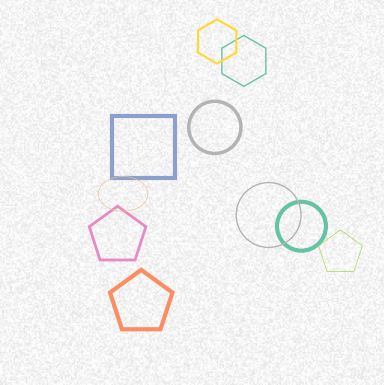[{"shape": "hexagon", "thickness": 1, "radius": 0.33, "center": [0.633, 0.842]}, {"shape": "circle", "thickness": 3, "radius": 0.32, "center": [0.783, 0.412]}, {"shape": "pentagon", "thickness": 3, "radius": 0.43, "center": [0.367, 0.214]}, {"shape": "square", "thickness": 3, "radius": 0.41, "center": [0.372, 0.618]}, {"shape": "pentagon", "thickness": 2, "radius": 0.39, "center": [0.305, 0.387]}, {"shape": "pentagon", "thickness": 0.5, "radius": 0.3, "center": [0.884, 0.343]}, {"shape": "hexagon", "thickness": 1.5, "radius": 0.29, "center": [0.564, 0.892]}, {"shape": "oval", "thickness": 0.5, "radius": 0.32, "center": [0.32, 0.496]}, {"shape": "circle", "thickness": 1, "radius": 0.42, "center": [0.698, 0.442]}, {"shape": "circle", "thickness": 2.5, "radius": 0.34, "center": [0.558, 0.669]}]